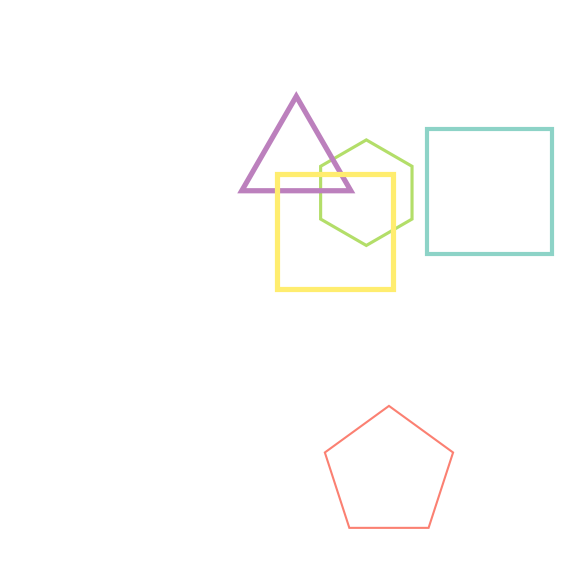[{"shape": "square", "thickness": 2, "radius": 0.54, "center": [0.848, 0.667]}, {"shape": "pentagon", "thickness": 1, "radius": 0.58, "center": [0.674, 0.18]}, {"shape": "hexagon", "thickness": 1.5, "radius": 0.46, "center": [0.634, 0.665]}, {"shape": "triangle", "thickness": 2.5, "radius": 0.55, "center": [0.513, 0.723]}, {"shape": "square", "thickness": 2.5, "radius": 0.5, "center": [0.58, 0.598]}]